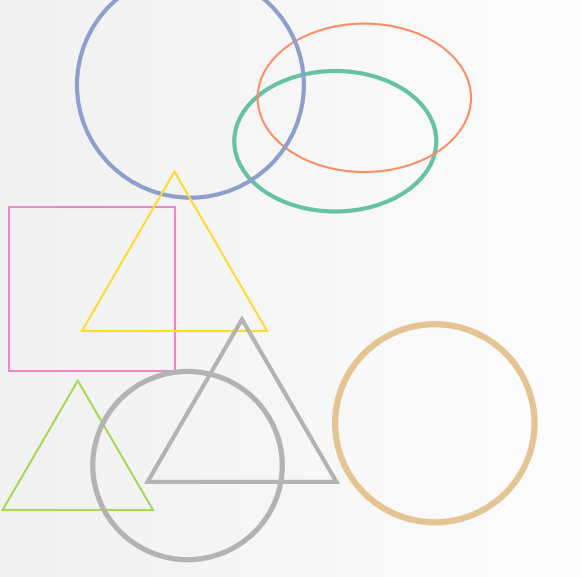[{"shape": "oval", "thickness": 2, "radius": 0.87, "center": [0.577, 0.755]}, {"shape": "oval", "thickness": 1, "radius": 0.92, "center": [0.627, 0.83]}, {"shape": "circle", "thickness": 2, "radius": 0.98, "center": [0.328, 0.852]}, {"shape": "square", "thickness": 1, "radius": 0.71, "center": [0.158, 0.499]}, {"shape": "triangle", "thickness": 1, "radius": 0.75, "center": [0.134, 0.191]}, {"shape": "triangle", "thickness": 1, "radius": 0.92, "center": [0.3, 0.518]}, {"shape": "circle", "thickness": 3, "radius": 0.86, "center": [0.748, 0.266]}, {"shape": "circle", "thickness": 2.5, "radius": 0.82, "center": [0.323, 0.193]}, {"shape": "triangle", "thickness": 2, "radius": 0.94, "center": [0.416, 0.259]}]